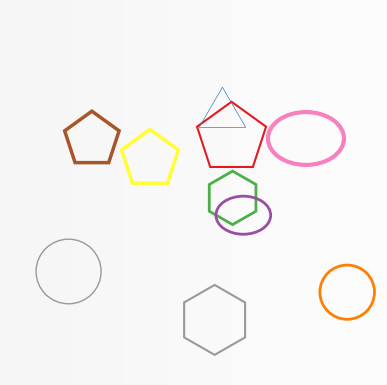[{"shape": "pentagon", "thickness": 1.5, "radius": 0.47, "center": [0.598, 0.642]}, {"shape": "triangle", "thickness": 0.5, "radius": 0.35, "center": [0.574, 0.704]}, {"shape": "hexagon", "thickness": 2, "radius": 0.35, "center": [0.6, 0.486]}, {"shape": "oval", "thickness": 2, "radius": 0.35, "center": [0.628, 0.441]}, {"shape": "circle", "thickness": 2, "radius": 0.35, "center": [0.896, 0.241]}, {"shape": "pentagon", "thickness": 2.5, "radius": 0.39, "center": [0.387, 0.587]}, {"shape": "pentagon", "thickness": 2.5, "radius": 0.37, "center": [0.237, 0.637]}, {"shape": "oval", "thickness": 3, "radius": 0.49, "center": [0.79, 0.64]}, {"shape": "circle", "thickness": 1, "radius": 0.42, "center": [0.177, 0.295]}, {"shape": "hexagon", "thickness": 1.5, "radius": 0.45, "center": [0.554, 0.169]}]